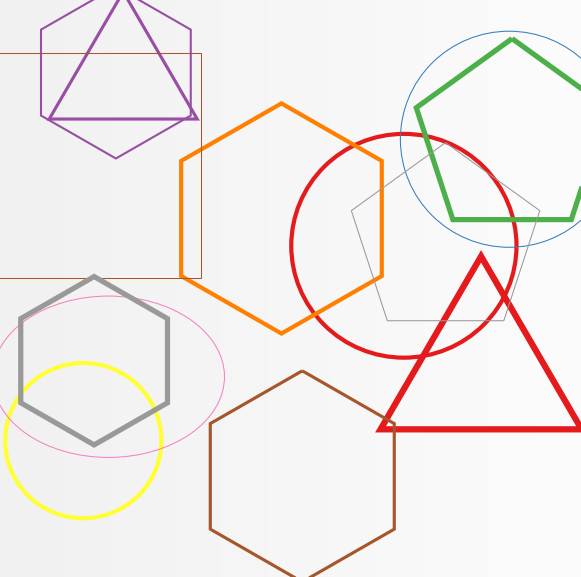[{"shape": "circle", "thickness": 2, "radius": 0.97, "center": [0.695, 0.574]}, {"shape": "triangle", "thickness": 3, "radius": 1.0, "center": [0.828, 0.356]}, {"shape": "circle", "thickness": 0.5, "radius": 0.94, "center": [0.876, 0.758]}, {"shape": "pentagon", "thickness": 2.5, "radius": 0.87, "center": [0.881, 0.759]}, {"shape": "triangle", "thickness": 1.5, "radius": 0.73, "center": [0.212, 0.866]}, {"shape": "hexagon", "thickness": 1, "radius": 0.74, "center": [0.199, 0.873]}, {"shape": "hexagon", "thickness": 2, "radius": 1.0, "center": [0.484, 0.621]}, {"shape": "circle", "thickness": 2, "radius": 0.67, "center": [0.143, 0.236]}, {"shape": "square", "thickness": 0.5, "radius": 0.97, "center": [0.151, 0.712]}, {"shape": "hexagon", "thickness": 1.5, "radius": 0.91, "center": [0.52, 0.174]}, {"shape": "oval", "thickness": 0.5, "radius": 1.0, "center": [0.187, 0.347]}, {"shape": "hexagon", "thickness": 2.5, "radius": 0.73, "center": [0.162, 0.374]}, {"shape": "pentagon", "thickness": 0.5, "radius": 0.85, "center": [0.767, 0.582]}]